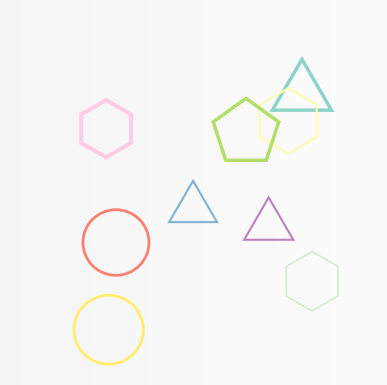[{"shape": "triangle", "thickness": 2.5, "radius": 0.44, "center": [0.779, 0.758]}, {"shape": "hexagon", "thickness": 1.5, "radius": 0.42, "center": [0.744, 0.686]}, {"shape": "circle", "thickness": 2, "radius": 0.43, "center": [0.299, 0.37]}, {"shape": "triangle", "thickness": 1.5, "radius": 0.36, "center": [0.498, 0.459]}, {"shape": "pentagon", "thickness": 2.5, "radius": 0.44, "center": [0.635, 0.656]}, {"shape": "hexagon", "thickness": 3, "radius": 0.37, "center": [0.274, 0.666]}, {"shape": "triangle", "thickness": 1.5, "radius": 0.37, "center": [0.693, 0.414]}, {"shape": "hexagon", "thickness": 1, "radius": 0.39, "center": [0.805, 0.269]}, {"shape": "circle", "thickness": 2, "radius": 0.45, "center": [0.28, 0.144]}]